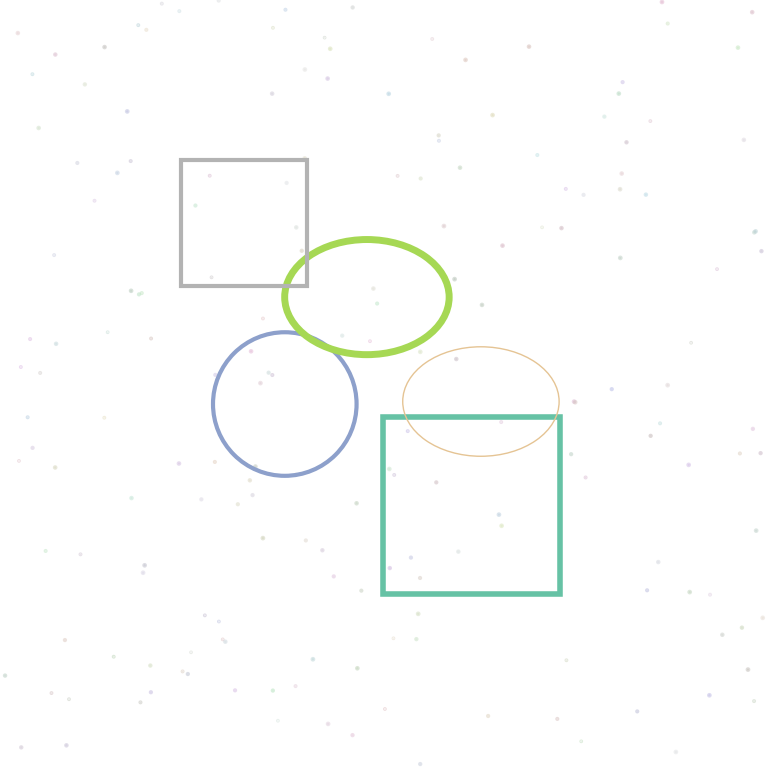[{"shape": "square", "thickness": 2, "radius": 0.58, "center": [0.612, 0.343]}, {"shape": "circle", "thickness": 1.5, "radius": 0.47, "center": [0.37, 0.475]}, {"shape": "oval", "thickness": 2.5, "radius": 0.53, "center": [0.477, 0.614]}, {"shape": "oval", "thickness": 0.5, "radius": 0.51, "center": [0.625, 0.479]}, {"shape": "square", "thickness": 1.5, "radius": 0.41, "center": [0.316, 0.71]}]